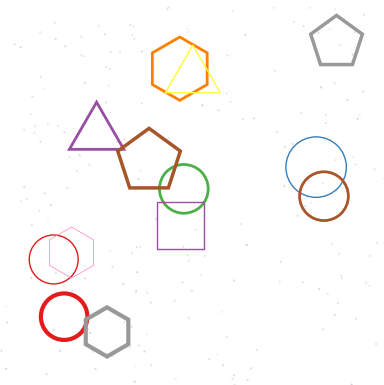[{"shape": "circle", "thickness": 1, "radius": 0.32, "center": [0.139, 0.326]}, {"shape": "circle", "thickness": 3, "radius": 0.3, "center": [0.167, 0.177]}, {"shape": "circle", "thickness": 1, "radius": 0.39, "center": [0.821, 0.566]}, {"shape": "circle", "thickness": 2, "radius": 0.32, "center": [0.478, 0.509]}, {"shape": "triangle", "thickness": 2, "radius": 0.41, "center": [0.251, 0.653]}, {"shape": "square", "thickness": 1, "radius": 0.3, "center": [0.468, 0.415]}, {"shape": "hexagon", "thickness": 2, "radius": 0.41, "center": [0.467, 0.822]}, {"shape": "triangle", "thickness": 1, "radius": 0.41, "center": [0.501, 0.8]}, {"shape": "pentagon", "thickness": 2.5, "radius": 0.43, "center": [0.387, 0.581]}, {"shape": "circle", "thickness": 2, "radius": 0.32, "center": [0.841, 0.49]}, {"shape": "hexagon", "thickness": 0.5, "radius": 0.33, "center": [0.186, 0.344]}, {"shape": "pentagon", "thickness": 2.5, "radius": 0.35, "center": [0.874, 0.889]}, {"shape": "hexagon", "thickness": 3, "radius": 0.32, "center": [0.278, 0.138]}]